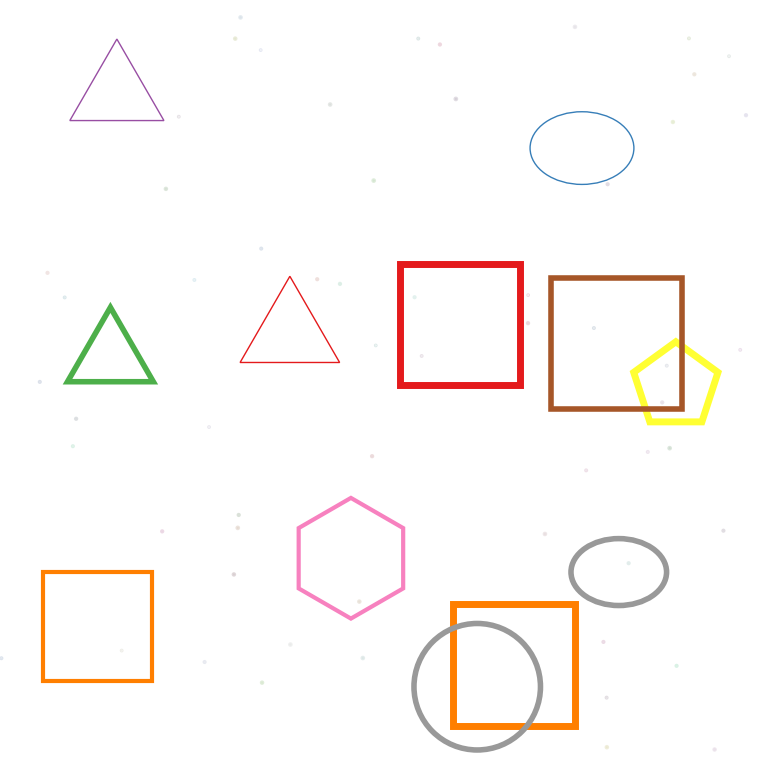[{"shape": "square", "thickness": 2.5, "radius": 0.39, "center": [0.598, 0.579]}, {"shape": "triangle", "thickness": 0.5, "radius": 0.37, "center": [0.376, 0.567]}, {"shape": "oval", "thickness": 0.5, "radius": 0.34, "center": [0.756, 0.808]}, {"shape": "triangle", "thickness": 2, "radius": 0.32, "center": [0.143, 0.536]}, {"shape": "triangle", "thickness": 0.5, "radius": 0.35, "center": [0.152, 0.879]}, {"shape": "square", "thickness": 1.5, "radius": 0.35, "center": [0.127, 0.186]}, {"shape": "square", "thickness": 2.5, "radius": 0.39, "center": [0.668, 0.136]}, {"shape": "pentagon", "thickness": 2.5, "radius": 0.29, "center": [0.878, 0.499]}, {"shape": "square", "thickness": 2, "radius": 0.43, "center": [0.801, 0.554]}, {"shape": "hexagon", "thickness": 1.5, "radius": 0.39, "center": [0.456, 0.275]}, {"shape": "circle", "thickness": 2, "radius": 0.41, "center": [0.62, 0.108]}, {"shape": "oval", "thickness": 2, "radius": 0.31, "center": [0.804, 0.257]}]